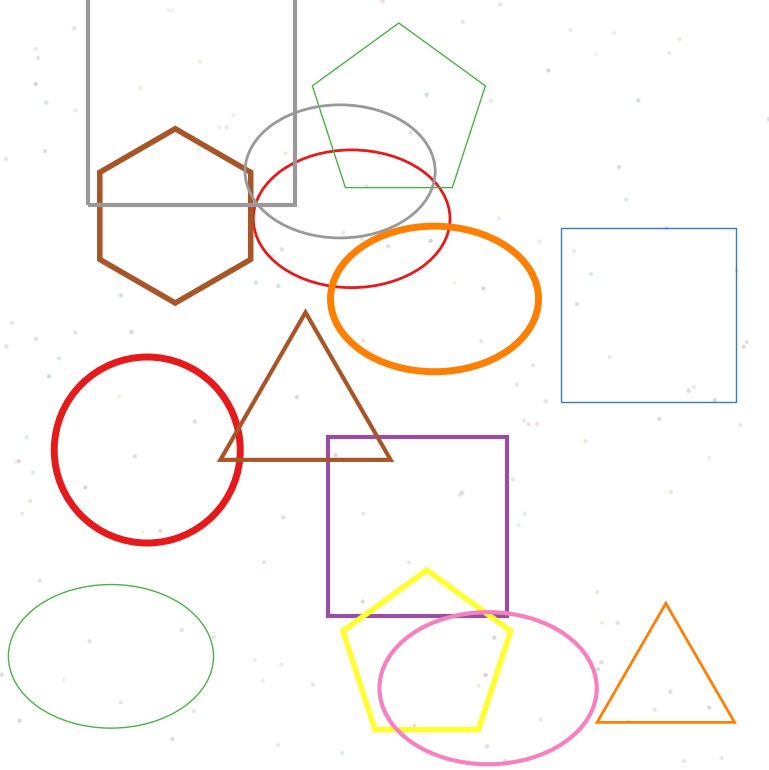[{"shape": "oval", "thickness": 1, "radius": 0.64, "center": [0.457, 0.716]}, {"shape": "circle", "thickness": 2.5, "radius": 0.6, "center": [0.191, 0.416]}, {"shape": "square", "thickness": 0.5, "radius": 0.57, "center": [0.842, 0.591]}, {"shape": "oval", "thickness": 0.5, "radius": 0.67, "center": [0.144, 0.148]}, {"shape": "pentagon", "thickness": 0.5, "radius": 0.59, "center": [0.518, 0.852]}, {"shape": "square", "thickness": 1.5, "radius": 0.58, "center": [0.542, 0.316]}, {"shape": "oval", "thickness": 2.5, "radius": 0.68, "center": [0.564, 0.612]}, {"shape": "triangle", "thickness": 1, "radius": 0.52, "center": [0.865, 0.113]}, {"shape": "pentagon", "thickness": 2, "radius": 0.57, "center": [0.554, 0.145]}, {"shape": "hexagon", "thickness": 2, "radius": 0.57, "center": [0.228, 0.72]}, {"shape": "triangle", "thickness": 1.5, "radius": 0.64, "center": [0.397, 0.467]}, {"shape": "oval", "thickness": 1.5, "radius": 0.71, "center": [0.634, 0.106]}, {"shape": "oval", "thickness": 1, "radius": 0.62, "center": [0.442, 0.777]}, {"shape": "square", "thickness": 1.5, "radius": 0.67, "center": [0.249, 0.867]}]